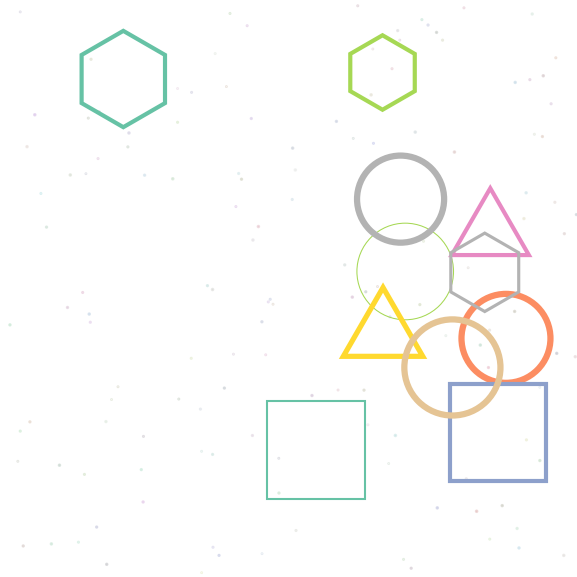[{"shape": "square", "thickness": 1, "radius": 0.42, "center": [0.548, 0.219]}, {"shape": "hexagon", "thickness": 2, "radius": 0.42, "center": [0.214, 0.862]}, {"shape": "circle", "thickness": 3, "radius": 0.39, "center": [0.876, 0.413]}, {"shape": "square", "thickness": 2, "radius": 0.42, "center": [0.863, 0.25]}, {"shape": "triangle", "thickness": 2, "radius": 0.39, "center": [0.849, 0.596]}, {"shape": "hexagon", "thickness": 2, "radius": 0.32, "center": [0.662, 0.874]}, {"shape": "circle", "thickness": 0.5, "radius": 0.42, "center": [0.702, 0.529]}, {"shape": "triangle", "thickness": 2.5, "radius": 0.4, "center": [0.663, 0.422]}, {"shape": "circle", "thickness": 3, "radius": 0.42, "center": [0.783, 0.363]}, {"shape": "circle", "thickness": 3, "radius": 0.38, "center": [0.694, 0.654]}, {"shape": "hexagon", "thickness": 1.5, "radius": 0.34, "center": [0.839, 0.528]}]